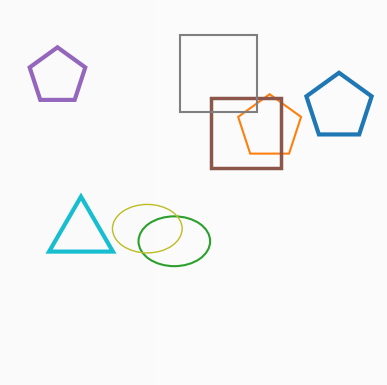[{"shape": "pentagon", "thickness": 3, "radius": 0.44, "center": [0.875, 0.722]}, {"shape": "pentagon", "thickness": 1.5, "radius": 0.43, "center": [0.696, 0.67]}, {"shape": "oval", "thickness": 1.5, "radius": 0.46, "center": [0.45, 0.373]}, {"shape": "pentagon", "thickness": 3, "radius": 0.38, "center": [0.148, 0.802]}, {"shape": "square", "thickness": 2.5, "radius": 0.45, "center": [0.634, 0.654]}, {"shape": "square", "thickness": 1.5, "radius": 0.5, "center": [0.565, 0.81]}, {"shape": "oval", "thickness": 1, "radius": 0.45, "center": [0.38, 0.406]}, {"shape": "triangle", "thickness": 3, "radius": 0.48, "center": [0.209, 0.394]}]